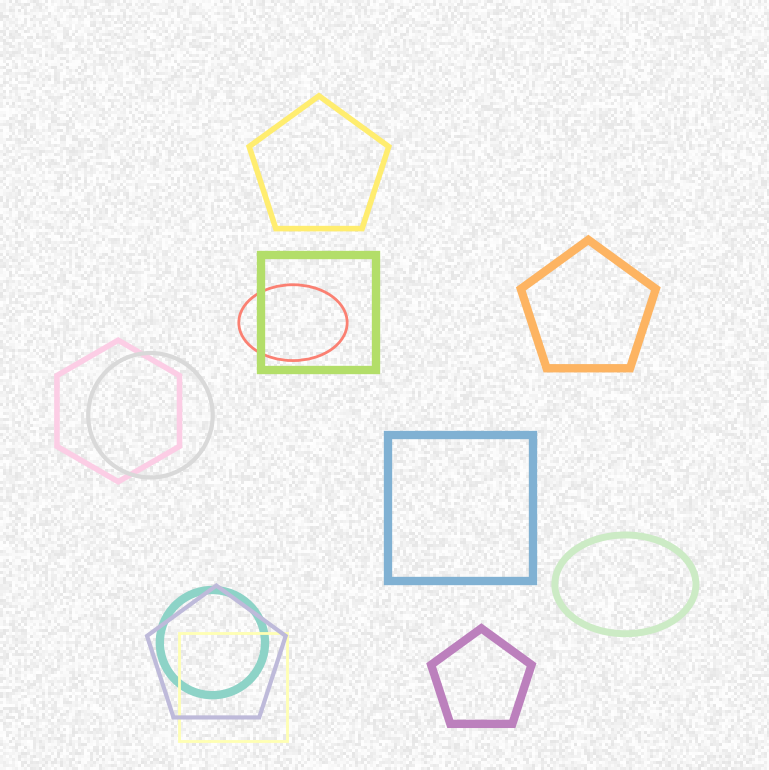[{"shape": "circle", "thickness": 3, "radius": 0.34, "center": [0.276, 0.165]}, {"shape": "square", "thickness": 1, "radius": 0.35, "center": [0.302, 0.108]}, {"shape": "pentagon", "thickness": 1.5, "radius": 0.47, "center": [0.281, 0.145]}, {"shape": "oval", "thickness": 1, "radius": 0.35, "center": [0.381, 0.581]}, {"shape": "square", "thickness": 3, "radius": 0.47, "center": [0.598, 0.34]}, {"shape": "pentagon", "thickness": 3, "radius": 0.46, "center": [0.764, 0.596]}, {"shape": "square", "thickness": 3, "radius": 0.37, "center": [0.414, 0.594]}, {"shape": "hexagon", "thickness": 2, "radius": 0.46, "center": [0.154, 0.466]}, {"shape": "circle", "thickness": 1.5, "radius": 0.4, "center": [0.195, 0.461]}, {"shape": "pentagon", "thickness": 3, "radius": 0.34, "center": [0.625, 0.115]}, {"shape": "oval", "thickness": 2.5, "radius": 0.46, "center": [0.812, 0.241]}, {"shape": "pentagon", "thickness": 2, "radius": 0.48, "center": [0.414, 0.78]}]